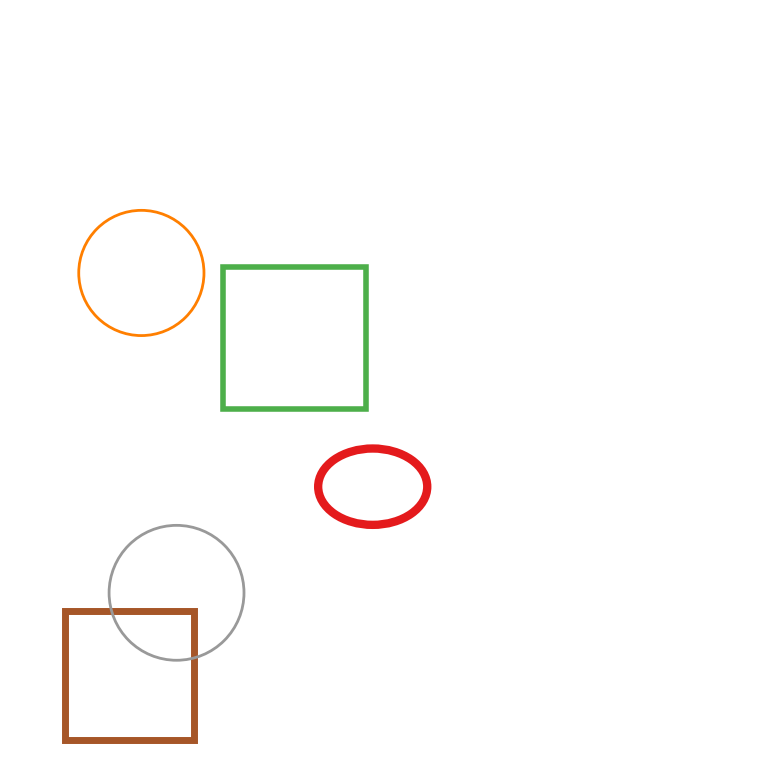[{"shape": "oval", "thickness": 3, "radius": 0.35, "center": [0.484, 0.368]}, {"shape": "square", "thickness": 2, "radius": 0.46, "center": [0.382, 0.561]}, {"shape": "circle", "thickness": 1, "radius": 0.41, "center": [0.184, 0.646]}, {"shape": "square", "thickness": 2.5, "radius": 0.42, "center": [0.168, 0.123]}, {"shape": "circle", "thickness": 1, "radius": 0.44, "center": [0.229, 0.23]}]